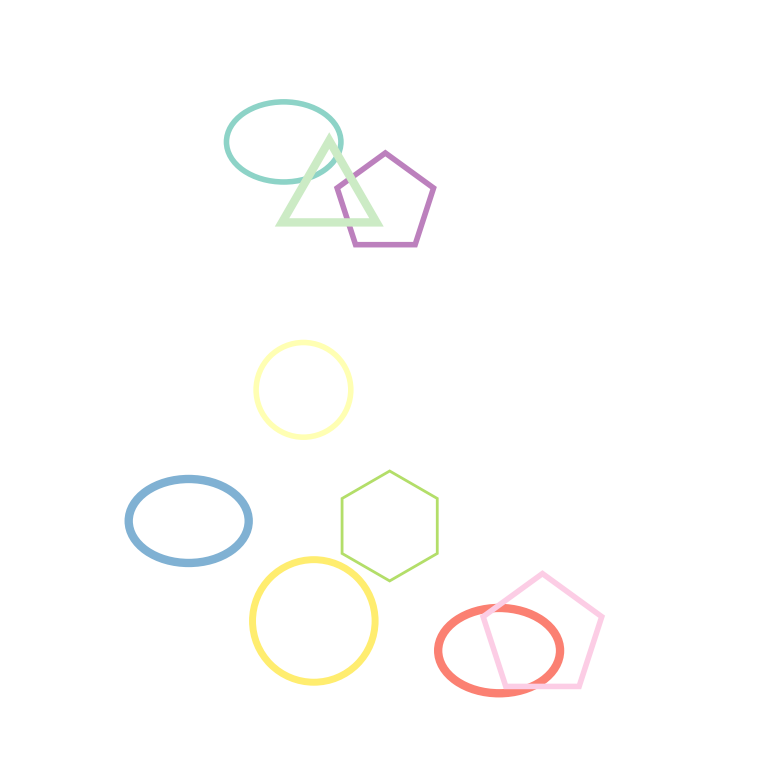[{"shape": "oval", "thickness": 2, "radius": 0.37, "center": [0.368, 0.816]}, {"shape": "circle", "thickness": 2, "radius": 0.31, "center": [0.394, 0.494]}, {"shape": "oval", "thickness": 3, "radius": 0.4, "center": [0.648, 0.155]}, {"shape": "oval", "thickness": 3, "radius": 0.39, "center": [0.245, 0.323]}, {"shape": "hexagon", "thickness": 1, "radius": 0.36, "center": [0.506, 0.317]}, {"shape": "pentagon", "thickness": 2, "radius": 0.41, "center": [0.704, 0.174]}, {"shape": "pentagon", "thickness": 2, "radius": 0.33, "center": [0.5, 0.735]}, {"shape": "triangle", "thickness": 3, "radius": 0.35, "center": [0.428, 0.747]}, {"shape": "circle", "thickness": 2.5, "radius": 0.4, "center": [0.408, 0.194]}]